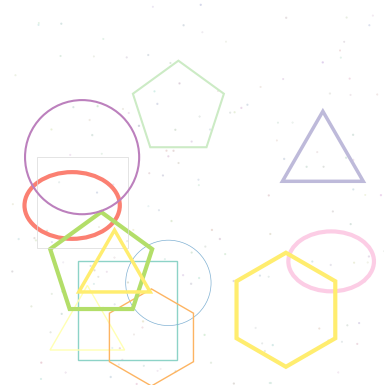[{"shape": "square", "thickness": 1, "radius": 0.65, "center": [0.332, 0.194]}, {"shape": "triangle", "thickness": 1, "radius": 0.56, "center": [0.227, 0.147]}, {"shape": "triangle", "thickness": 2.5, "radius": 0.61, "center": [0.839, 0.59]}, {"shape": "oval", "thickness": 3, "radius": 0.62, "center": [0.187, 0.466]}, {"shape": "circle", "thickness": 0.5, "radius": 0.55, "center": [0.437, 0.265]}, {"shape": "hexagon", "thickness": 1, "radius": 0.63, "center": [0.393, 0.124]}, {"shape": "pentagon", "thickness": 3, "radius": 0.7, "center": [0.263, 0.31]}, {"shape": "oval", "thickness": 3, "radius": 0.56, "center": [0.86, 0.321]}, {"shape": "square", "thickness": 0.5, "radius": 0.59, "center": [0.214, 0.475]}, {"shape": "circle", "thickness": 1.5, "radius": 0.74, "center": [0.213, 0.592]}, {"shape": "pentagon", "thickness": 1.5, "radius": 0.62, "center": [0.463, 0.718]}, {"shape": "triangle", "thickness": 2.5, "radius": 0.54, "center": [0.297, 0.295]}, {"shape": "hexagon", "thickness": 3, "radius": 0.74, "center": [0.743, 0.195]}]